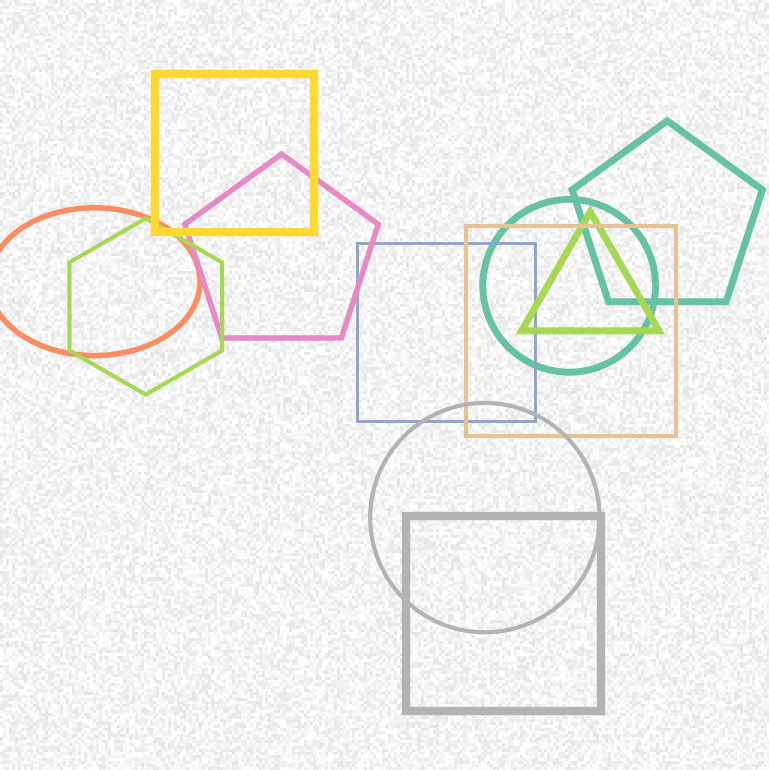[{"shape": "pentagon", "thickness": 2.5, "radius": 0.65, "center": [0.867, 0.713]}, {"shape": "circle", "thickness": 2.5, "radius": 0.56, "center": [0.739, 0.629]}, {"shape": "oval", "thickness": 2, "radius": 0.69, "center": [0.123, 0.634]}, {"shape": "square", "thickness": 1, "radius": 0.58, "center": [0.579, 0.569]}, {"shape": "pentagon", "thickness": 2, "radius": 0.66, "center": [0.366, 0.668]}, {"shape": "triangle", "thickness": 2.5, "radius": 0.52, "center": [0.767, 0.622]}, {"shape": "hexagon", "thickness": 1.5, "radius": 0.57, "center": [0.189, 0.602]}, {"shape": "square", "thickness": 3, "radius": 0.51, "center": [0.304, 0.801]}, {"shape": "square", "thickness": 1.5, "radius": 0.68, "center": [0.742, 0.57]}, {"shape": "circle", "thickness": 1.5, "radius": 0.74, "center": [0.63, 0.328]}, {"shape": "square", "thickness": 3, "radius": 0.63, "center": [0.654, 0.203]}]